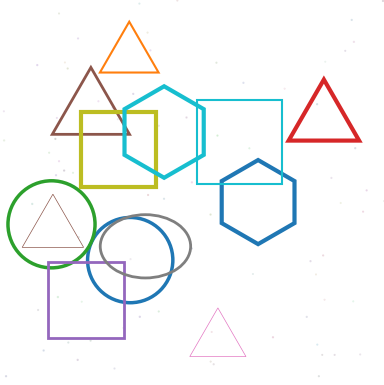[{"shape": "circle", "thickness": 2.5, "radius": 0.55, "center": [0.338, 0.324]}, {"shape": "hexagon", "thickness": 3, "radius": 0.55, "center": [0.67, 0.475]}, {"shape": "triangle", "thickness": 1.5, "radius": 0.44, "center": [0.336, 0.856]}, {"shape": "circle", "thickness": 2.5, "radius": 0.57, "center": [0.134, 0.417]}, {"shape": "triangle", "thickness": 3, "radius": 0.53, "center": [0.841, 0.688]}, {"shape": "square", "thickness": 2, "radius": 0.49, "center": [0.224, 0.22]}, {"shape": "triangle", "thickness": 2, "radius": 0.58, "center": [0.236, 0.709]}, {"shape": "triangle", "thickness": 0.5, "radius": 0.46, "center": [0.137, 0.404]}, {"shape": "triangle", "thickness": 0.5, "radius": 0.42, "center": [0.566, 0.116]}, {"shape": "oval", "thickness": 2, "radius": 0.59, "center": [0.378, 0.36]}, {"shape": "square", "thickness": 3, "radius": 0.49, "center": [0.307, 0.612]}, {"shape": "square", "thickness": 1.5, "radius": 0.55, "center": [0.622, 0.632]}, {"shape": "hexagon", "thickness": 3, "radius": 0.59, "center": [0.426, 0.657]}]